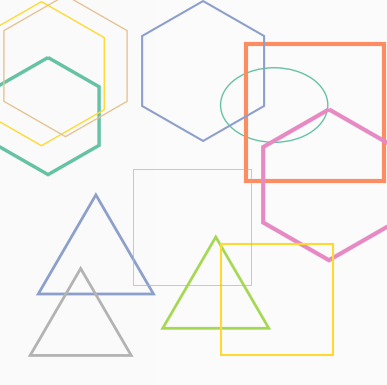[{"shape": "oval", "thickness": 1, "radius": 0.69, "center": [0.708, 0.727]}, {"shape": "hexagon", "thickness": 2.5, "radius": 0.76, "center": [0.124, 0.699]}, {"shape": "square", "thickness": 3, "radius": 0.89, "center": [0.812, 0.708]}, {"shape": "hexagon", "thickness": 1.5, "radius": 0.91, "center": [0.524, 0.816]}, {"shape": "triangle", "thickness": 2, "radius": 0.86, "center": [0.247, 0.322]}, {"shape": "hexagon", "thickness": 3, "radius": 0.98, "center": [0.849, 0.52]}, {"shape": "triangle", "thickness": 2, "radius": 0.79, "center": [0.557, 0.226]}, {"shape": "hexagon", "thickness": 1, "radius": 0.94, "center": [0.107, 0.809]}, {"shape": "square", "thickness": 1.5, "radius": 0.72, "center": [0.715, 0.222]}, {"shape": "hexagon", "thickness": 1, "radius": 0.92, "center": [0.169, 0.829]}, {"shape": "triangle", "thickness": 2, "radius": 0.75, "center": [0.208, 0.152]}, {"shape": "square", "thickness": 0.5, "radius": 0.76, "center": [0.495, 0.411]}]